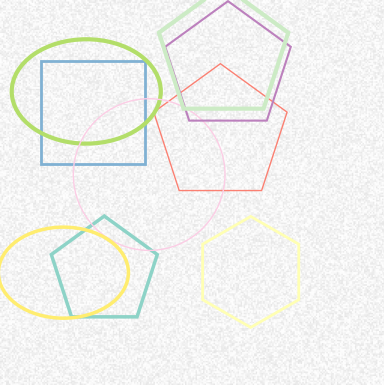[{"shape": "pentagon", "thickness": 2.5, "radius": 0.72, "center": [0.271, 0.294]}, {"shape": "hexagon", "thickness": 2, "radius": 0.72, "center": [0.651, 0.294]}, {"shape": "pentagon", "thickness": 1, "radius": 0.91, "center": [0.572, 0.652]}, {"shape": "square", "thickness": 2, "radius": 0.67, "center": [0.241, 0.708]}, {"shape": "oval", "thickness": 3, "radius": 0.97, "center": [0.224, 0.763]}, {"shape": "circle", "thickness": 1, "radius": 0.99, "center": [0.387, 0.547]}, {"shape": "pentagon", "thickness": 1.5, "radius": 0.86, "center": [0.592, 0.825]}, {"shape": "pentagon", "thickness": 3, "radius": 0.88, "center": [0.581, 0.861]}, {"shape": "oval", "thickness": 2.5, "radius": 0.84, "center": [0.165, 0.292]}]